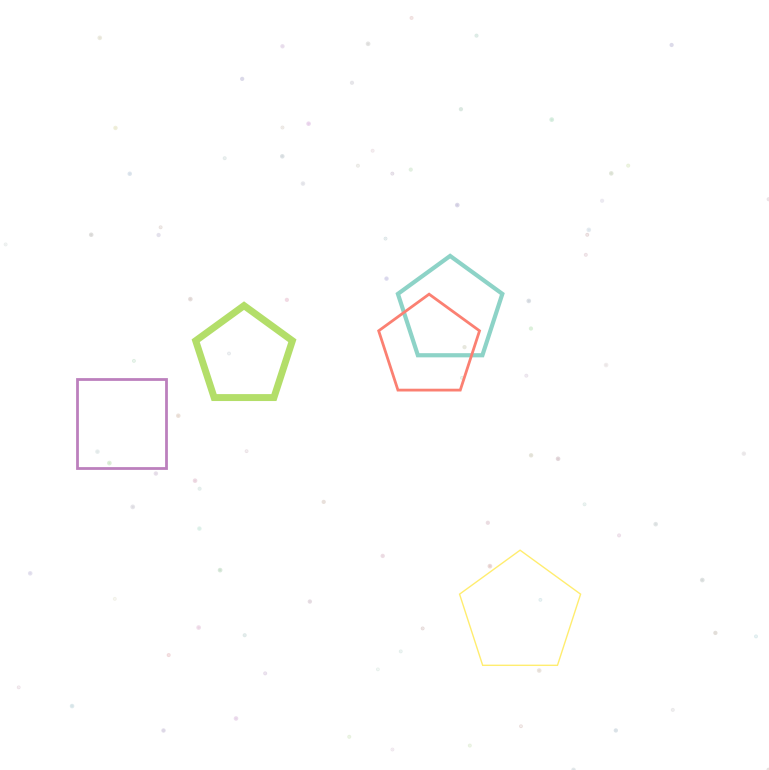[{"shape": "pentagon", "thickness": 1.5, "radius": 0.36, "center": [0.585, 0.596]}, {"shape": "pentagon", "thickness": 1, "radius": 0.34, "center": [0.557, 0.549]}, {"shape": "pentagon", "thickness": 2.5, "radius": 0.33, "center": [0.317, 0.537]}, {"shape": "square", "thickness": 1, "radius": 0.29, "center": [0.158, 0.45]}, {"shape": "pentagon", "thickness": 0.5, "radius": 0.41, "center": [0.675, 0.203]}]